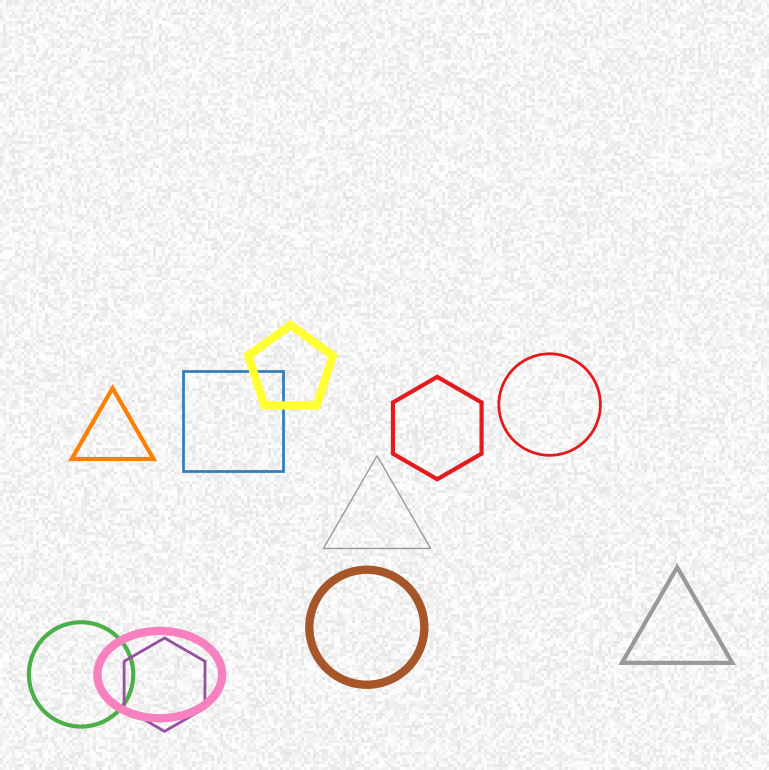[{"shape": "hexagon", "thickness": 1.5, "radius": 0.33, "center": [0.568, 0.444]}, {"shape": "circle", "thickness": 1, "radius": 0.33, "center": [0.714, 0.475]}, {"shape": "square", "thickness": 1, "radius": 0.33, "center": [0.302, 0.454]}, {"shape": "circle", "thickness": 1.5, "radius": 0.34, "center": [0.105, 0.124]}, {"shape": "hexagon", "thickness": 1, "radius": 0.3, "center": [0.214, 0.111]}, {"shape": "triangle", "thickness": 1.5, "radius": 0.31, "center": [0.146, 0.435]}, {"shape": "pentagon", "thickness": 3, "radius": 0.29, "center": [0.377, 0.52]}, {"shape": "circle", "thickness": 3, "radius": 0.37, "center": [0.476, 0.185]}, {"shape": "oval", "thickness": 3, "radius": 0.4, "center": [0.207, 0.124]}, {"shape": "triangle", "thickness": 1.5, "radius": 0.41, "center": [0.879, 0.181]}, {"shape": "triangle", "thickness": 0.5, "radius": 0.4, "center": [0.49, 0.328]}]